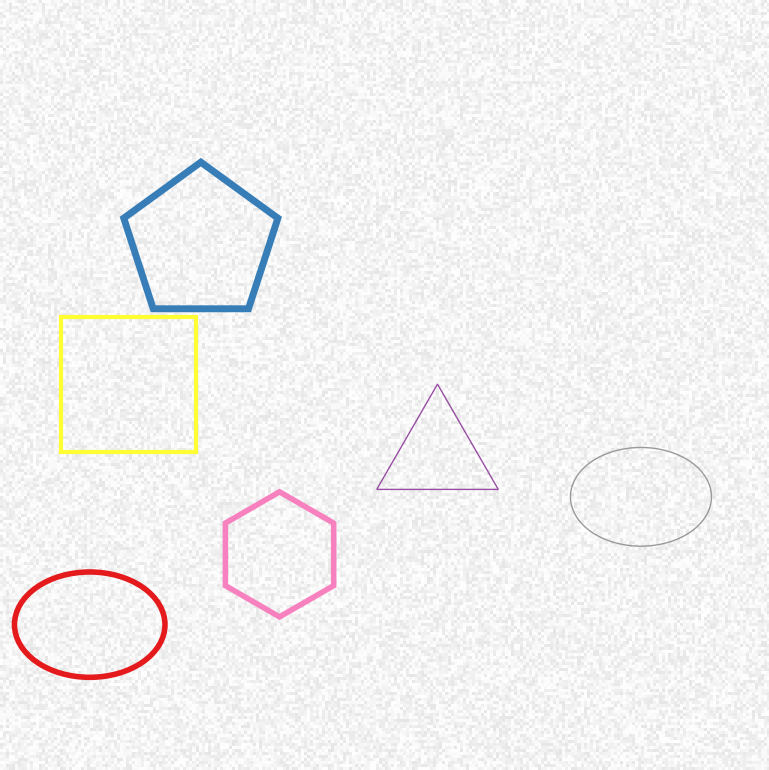[{"shape": "oval", "thickness": 2, "radius": 0.49, "center": [0.117, 0.189]}, {"shape": "pentagon", "thickness": 2.5, "radius": 0.53, "center": [0.261, 0.684]}, {"shape": "triangle", "thickness": 0.5, "radius": 0.46, "center": [0.568, 0.41]}, {"shape": "square", "thickness": 1.5, "radius": 0.44, "center": [0.167, 0.501]}, {"shape": "hexagon", "thickness": 2, "radius": 0.41, "center": [0.363, 0.28]}, {"shape": "oval", "thickness": 0.5, "radius": 0.46, "center": [0.832, 0.355]}]